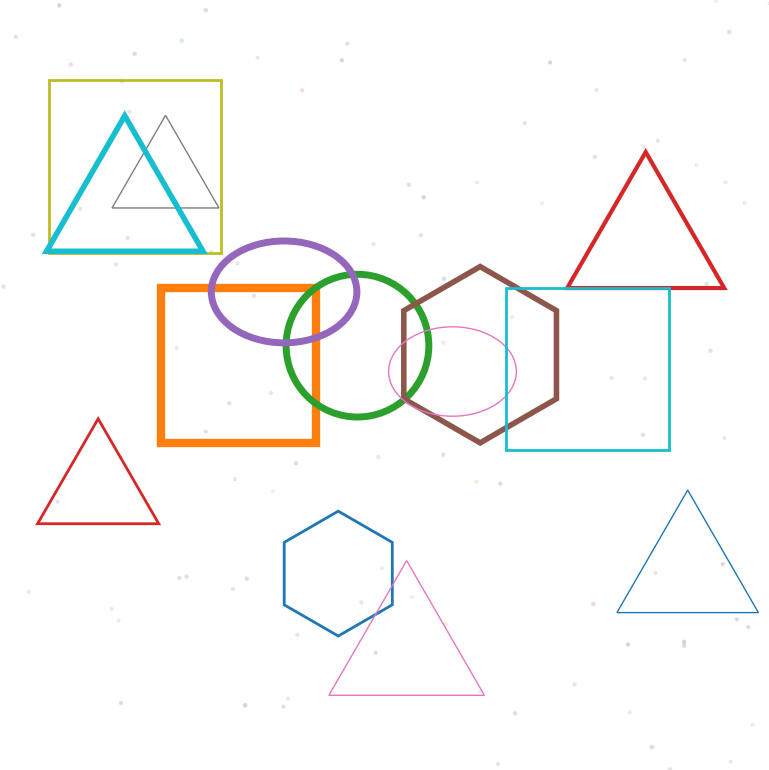[{"shape": "triangle", "thickness": 0.5, "radius": 0.53, "center": [0.893, 0.257]}, {"shape": "hexagon", "thickness": 1, "radius": 0.41, "center": [0.439, 0.255]}, {"shape": "square", "thickness": 3, "radius": 0.5, "center": [0.31, 0.525]}, {"shape": "circle", "thickness": 2.5, "radius": 0.46, "center": [0.464, 0.551]}, {"shape": "triangle", "thickness": 1.5, "radius": 0.59, "center": [0.839, 0.685]}, {"shape": "triangle", "thickness": 1, "radius": 0.45, "center": [0.127, 0.365]}, {"shape": "oval", "thickness": 2.5, "radius": 0.47, "center": [0.369, 0.621]}, {"shape": "hexagon", "thickness": 2, "radius": 0.57, "center": [0.624, 0.539]}, {"shape": "triangle", "thickness": 0.5, "radius": 0.58, "center": [0.528, 0.155]}, {"shape": "oval", "thickness": 0.5, "radius": 0.41, "center": [0.588, 0.518]}, {"shape": "triangle", "thickness": 0.5, "radius": 0.4, "center": [0.215, 0.77]}, {"shape": "square", "thickness": 1, "radius": 0.56, "center": [0.175, 0.784]}, {"shape": "square", "thickness": 1, "radius": 0.53, "center": [0.763, 0.521]}, {"shape": "triangle", "thickness": 2, "radius": 0.59, "center": [0.162, 0.732]}]